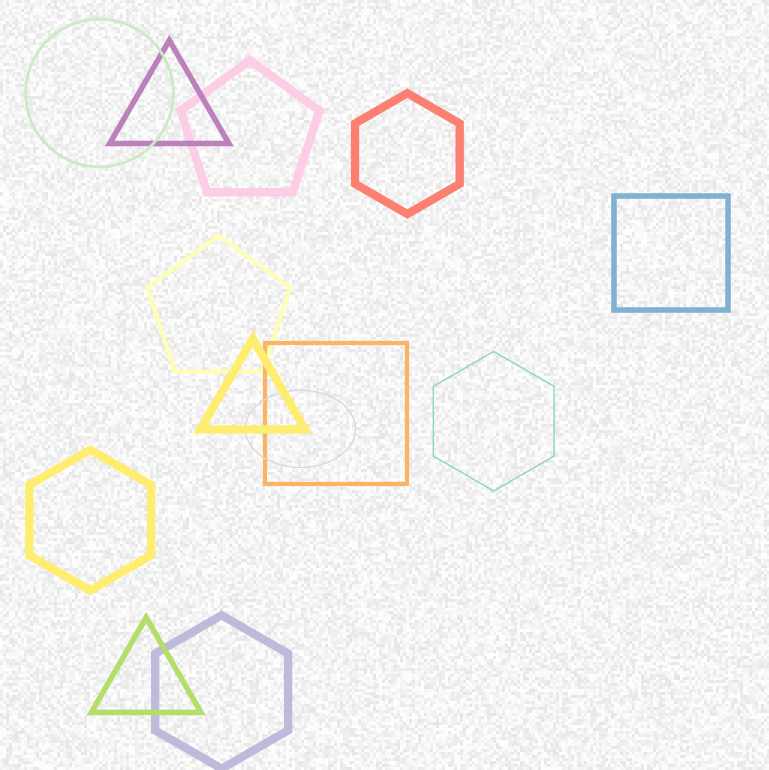[{"shape": "hexagon", "thickness": 0.5, "radius": 0.45, "center": [0.641, 0.453]}, {"shape": "pentagon", "thickness": 1.5, "radius": 0.49, "center": [0.284, 0.596]}, {"shape": "hexagon", "thickness": 3, "radius": 0.5, "center": [0.288, 0.101]}, {"shape": "hexagon", "thickness": 3, "radius": 0.39, "center": [0.529, 0.8]}, {"shape": "square", "thickness": 2, "radius": 0.37, "center": [0.872, 0.672]}, {"shape": "square", "thickness": 1.5, "radius": 0.46, "center": [0.436, 0.463]}, {"shape": "triangle", "thickness": 2, "radius": 0.41, "center": [0.19, 0.116]}, {"shape": "pentagon", "thickness": 3, "radius": 0.47, "center": [0.325, 0.827]}, {"shape": "oval", "thickness": 0.5, "radius": 0.36, "center": [0.39, 0.443]}, {"shape": "triangle", "thickness": 2, "radius": 0.45, "center": [0.22, 0.858]}, {"shape": "circle", "thickness": 1, "radius": 0.48, "center": [0.129, 0.879]}, {"shape": "hexagon", "thickness": 3, "radius": 0.46, "center": [0.117, 0.325]}, {"shape": "triangle", "thickness": 3, "radius": 0.39, "center": [0.328, 0.482]}]